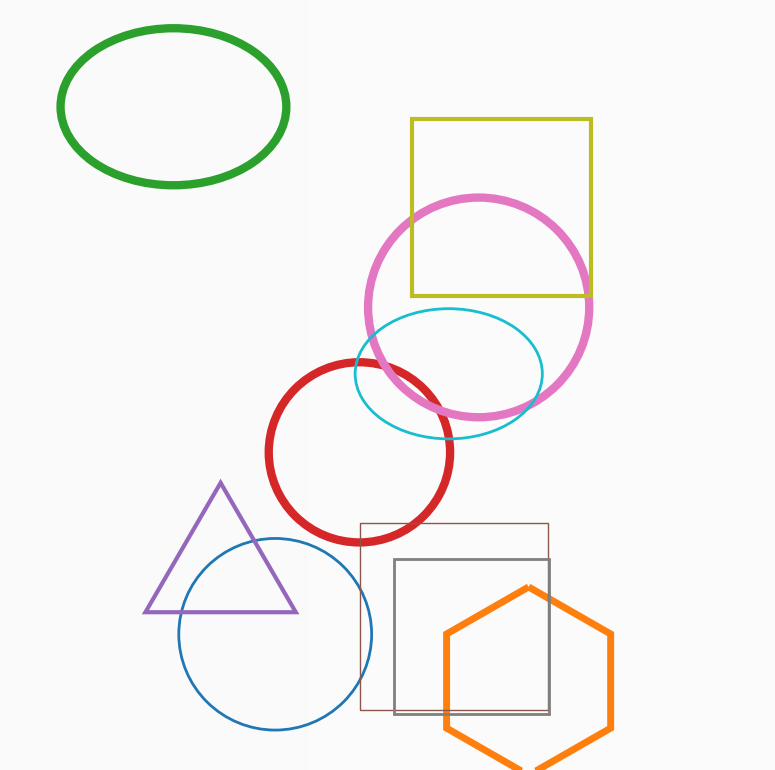[{"shape": "circle", "thickness": 1, "radius": 0.62, "center": [0.355, 0.176]}, {"shape": "hexagon", "thickness": 2.5, "radius": 0.61, "center": [0.682, 0.115]}, {"shape": "oval", "thickness": 3, "radius": 0.73, "center": [0.224, 0.861]}, {"shape": "circle", "thickness": 3, "radius": 0.59, "center": [0.464, 0.413]}, {"shape": "triangle", "thickness": 1.5, "radius": 0.56, "center": [0.285, 0.261]}, {"shape": "square", "thickness": 0.5, "radius": 0.61, "center": [0.586, 0.199]}, {"shape": "circle", "thickness": 3, "radius": 0.71, "center": [0.618, 0.601]}, {"shape": "square", "thickness": 1, "radius": 0.5, "center": [0.609, 0.173]}, {"shape": "square", "thickness": 1.5, "radius": 0.58, "center": [0.647, 0.731]}, {"shape": "oval", "thickness": 1, "radius": 0.6, "center": [0.579, 0.515]}]